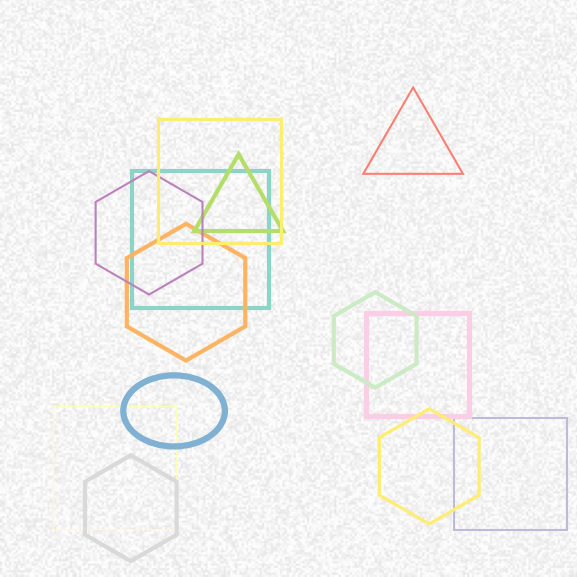[{"shape": "square", "thickness": 2, "radius": 0.59, "center": [0.348, 0.585]}, {"shape": "square", "thickness": 0.5, "radius": 0.53, "center": [0.198, 0.189]}, {"shape": "square", "thickness": 1, "radius": 0.49, "center": [0.884, 0.178]}, {"shape": "triangle", "thickness": 1, "radius": 0.5, "center": [0.715, 0.748]}, {"shape": "oval", "thickness": 3, "radius": 0.44, "center": [0.301, 0.288]}, {"shape": "hexagon", "thickness": 2, "radius": 0.59, "center": [0.322, 0.493]}, {"shape": "triangle", "thickness": 2, "radius": 0.44, "center": [0.413, 0.643]}, {"shape": "square", "thickness": 2.5, "radius": 0.45, "center": [0.723, 0.368]}, {"shape": "hexagon", "thickness": 2, "radius": 0.46, "center": [0.227, 0.119]}, {"shape": "hexagon", "thickness": 1, "radius": 0.53, "center": [0.258, 0.596]}, {"shape": "hexagon", "thickness": 2, "radius": 0.41, "center": [0.65, 0.411]}, {"shape": "hexagon", "thickness": 1.5, "radius": 0.5, "center": [0.743, 0.192]}, {"shape": "square", "thickness": 1.5, "radius": 0.53, "center": [0.38, 0.686]}]